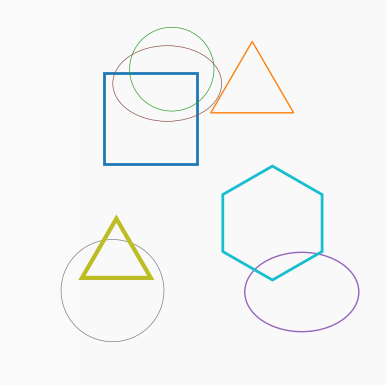[{"shape": "square", "thickness": 2, "radius": 0.59, "center": [0.388, 0.692]}, {"shape": "triangle", "thickness": 1, "radius": 0.62, "center": [0.651, 0.769]}, {"shape": "circle", "thickness": 0.5, "radius": 0.54, "center": [0.443, 0.82]}, {"shape": "oval", "thickness": 1, "radius": 0.74, "center": [0.779, 0.242]}, {"shape": "oval", "thickness": 0.5, "radius": 0.7, "center": [0.431, 0.783]}, {"shape": "circle", "thickness": 0.5, "radius": 0.66, "center": [0.29, 0.245]}, {"shape": "triangle", "thickness": 3, "radius": 0.51, "center": [0.3, 0.33]}, {"shape": "hexagon", "thickness": 2, "radius": 0.74, "center": [0.703, 0.421]}]